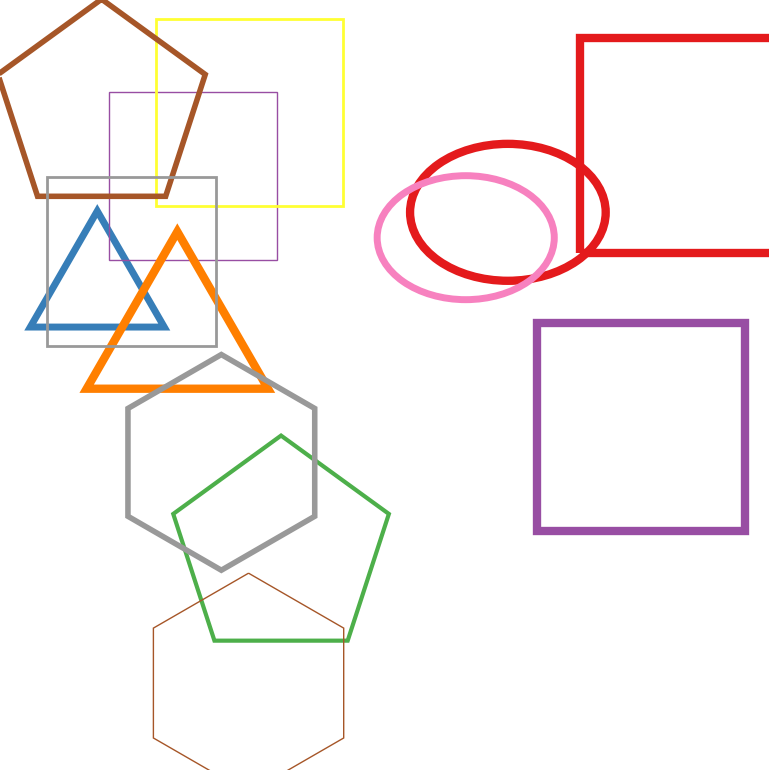[{"shape": "oval", "thickness": 3, "radius": 0.64, "center": [0.66, 0.724]}, {"shape": "square", "thickness": 3, "radius": 0.7, "center": [0.894, 0.811]}, {"shape": "triangle", "thickness": 2.5, "radius": 0.5, "center": [0.126, 0.625]}, {"shape": "pentagon", "thickness": 1.5, "radius": 0.74, "center": [0.365, 0.287]}, {"shape": "square", "thickness": 3, "radius": 0.68, "center": [0.832, 0.445]}, {"shape": "square", "thickness": 0.5, "radius": 0.55, "center": [0.25, 0.771]}, {"shape": "triangle", "thickness": 3, "radius": 0.68, "center": [0.23, 0.563]}, {"shape": "square", "thickness": 1, "radius": 0.61, "center": [0.324, 0.853]}, {"shape": "pentagon", "thickness": 2, "radius": 0.71, "center": [0.132, 0.86]}, {"shape": "hexagon", "thickness": 0.5, "radius": 0.71, "center": [0.323, 0.113]}, {"shape": "oval", "thickness": 2.5, "radius": 0.58, "center": [0.605, 0.691]}, {"shape": "square", "thickness": 1, "radius": 0.55, "center": [0.171, 0.661]}, {"shape": "hexagon", "thickness": 2, "radius": 0.7, "center": [0.287, 0.4]}]